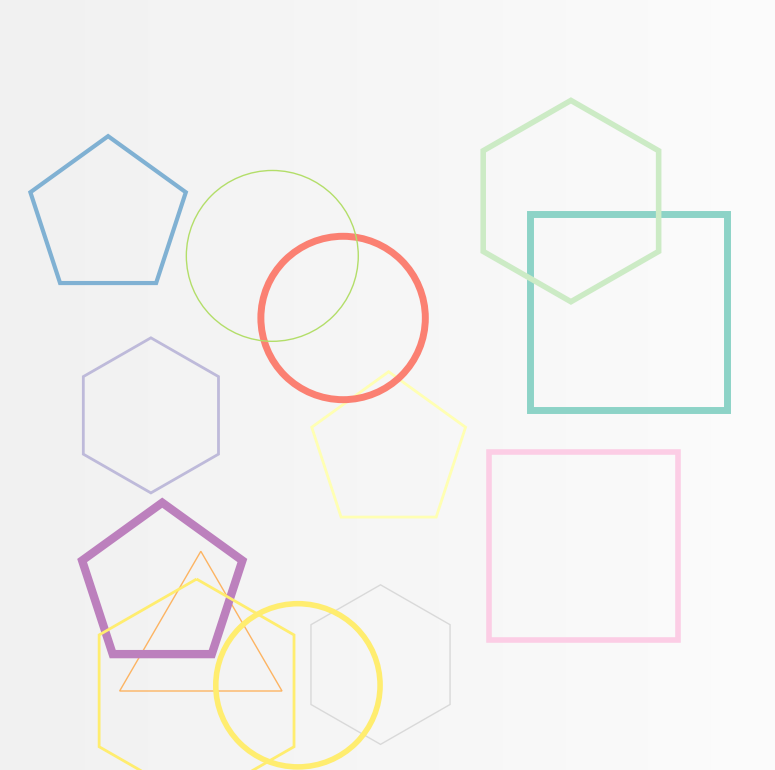[{"shape": "square", "thickness": 2.5, "radius": 0.64, "center": [0.81, 0.594]}, {"shape": "pentagon", "thickness": 1, "radius": 0.52, "center": [0.501, 0.413]}, {"shape": "hexagon", "thickness": 1, "radius": 0.5, "center": [0.195, 0.461]}, {"shape": "circle", "thickness": 2.5, "radius": 0.53, "center": [0.443, 0.587]}, {"shape": "pentagon", "thickness": 1.5, "radius": 0.53, "center": [0.139, 0.718]}, {"shape": "triangle", "thickness": 0.5, "radius": 0.6, "center": [0.259, 0.163]}, {"shape": "circle", "thickness": 0.5, "radius": 0.55, "center": [0.351, 0.668]}, {"shape": "square", "thickness": 2, "radius": 0.61, "center": [0.752, 0.291]}, {"shape": "hexagon", "thickness": 0.5, "radius": 0.52, "center": [0.491, 0.137]}, {"shape": "pentagon", "thickness": 3, "radius": 0.54, "center": [0.209, 0.238]}, {"shape": "hexagon", "thickness": 2, "radius": 0.65, "center": [0.737, 0.739]}, {"shape": "circle", "thickness": 2, "radius": 0.53, "center": [0.384, 0.11]}, {"shape": "hexagon", "thickness": 1, "radius": 0.73, "center": [0.254, 0.103]}]